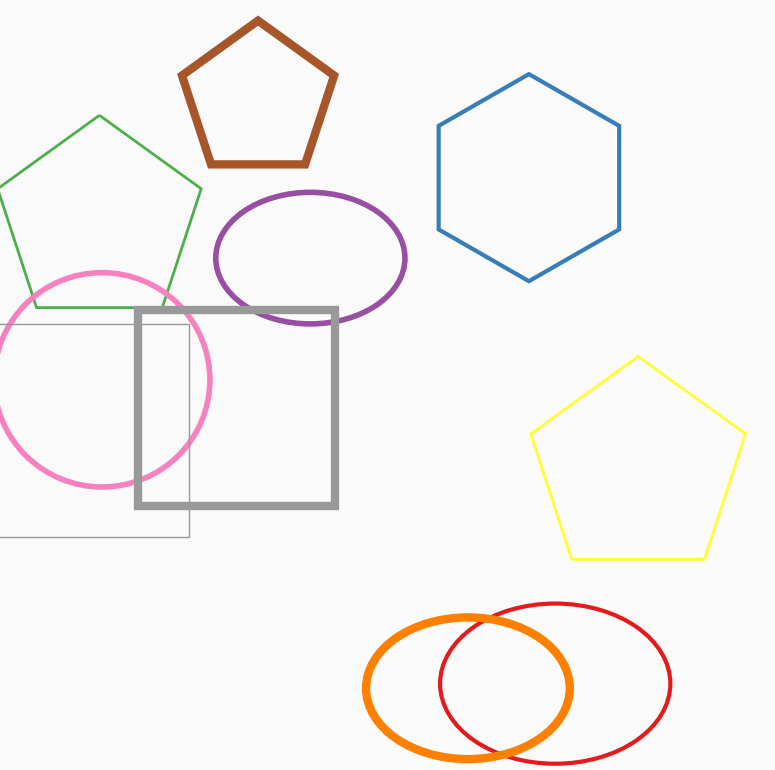[{"shape": "oval", "thickness": 1.5, "radius": 0.74, "center": [0.716, 0.112]}, {"shape": "hexagon", "thickness": 1.5, "radius": 0.67, "center": [0.682, 0.769]}, {"shape": "pentagon", "thickness": 1, "radius": 0.69, "center": [0.128, 0.712]}, {"shape": "oval", "thickness": 2, "radius": 0.61, "center": [0.4, 0.665]}, {"shape": "oval", "thickness": 3, "radius": 0.66, "center": [0.604, 0.106]}, {"shape": "pentagon", "thickness": 1, "radius": 0.73, "center": [0.823, 0.391]}, {"shape": "pentagon", "thickness": 3, "radius": 0.52, "center": [0.333, 0.87]}, {"shape": "circle", "thickness": 2, "radius": 0.7, "center": [0.132, 0.507]}, {"shape": "square", "thickness": 0.5, "radius": 0.69, "center": [0.105, 0.441]}, {"shape": "square", "thickness": 3, "radius": 0.64, "center": [0.306, 0.471]}]